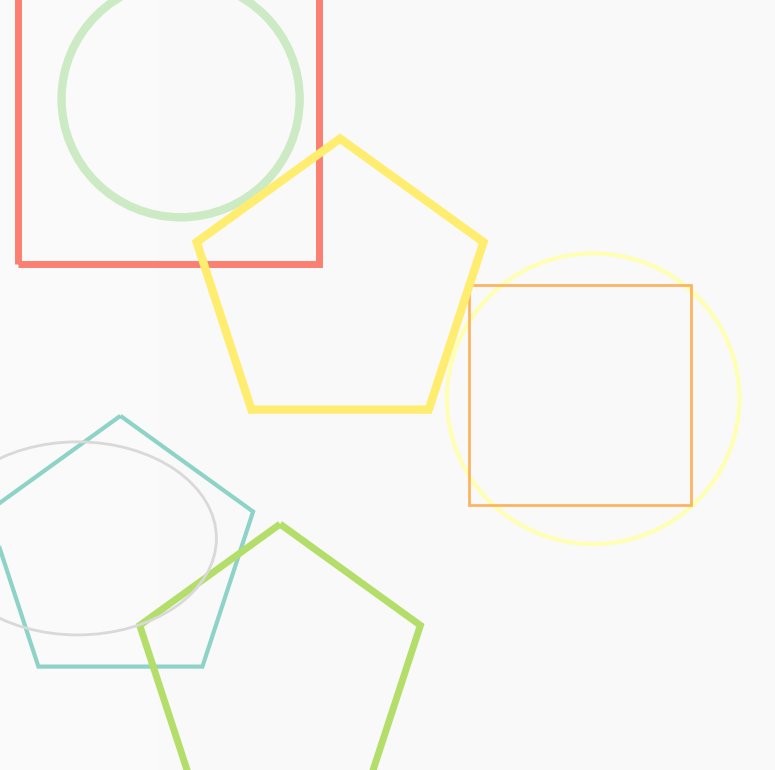[{"shape": "pentagon", "thickness": 1.5, "radius": 0.9, "center": [0.155, 0.28]}, {"shape": "circle", "thickness": 1.5, "radius": 0.94, "center": [0.765, 0.482]}, {"shape": "square", "thickness": 2.5, "radius": 0.97, "center": [0.218, 0.852]}, {"shape": "square", "thickness": 1, "radius": 0.71, "center": [0.748, 0.487]}, {"shape": "pentagon", "thickness": 2.5, "radius": 0.95, "center": [0.361, 0.129]}, {"shape": "oval", "thickness": 1, "radius": 0.9, "center": [0.1, 0.301]}, {"shape": "circle", "thickness": 3, "radius": 0.77, "center": [0.233, 0.871]}, {"shape": "pentagon", "thickness": 3, "radius": 0.97, "center": [0.439, 0.625]}]